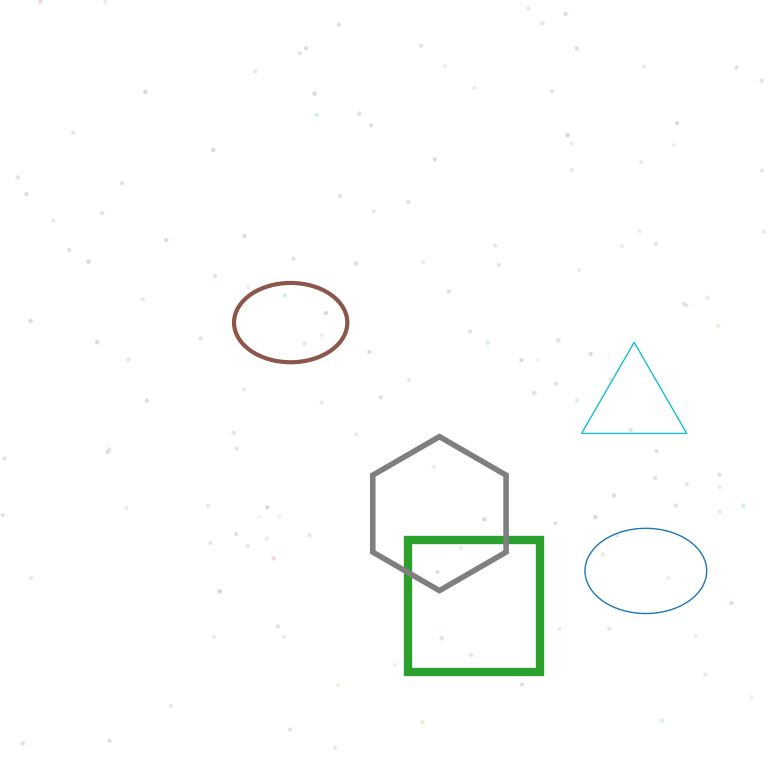[{"shape": "oval", "thickness": 0.5, "radius": 0.4, "center": [0.839, 0.259]}, {"shape": "square", "thickness": 3, "radius": 0.43, "center": [0.616, 0.213]}, {"shape": "oval", "thickness": 1.5, "radius": 0.37, "center": [0.378, 0.581]}, {"shape": "hexagon", "thickness": 2, "radius": 0.5, "center": [0.571, 0.333]}, {"shape": "triangle", "thickness": 0.5, "radius": 0.39, "center": [0.824, 0.477]}]